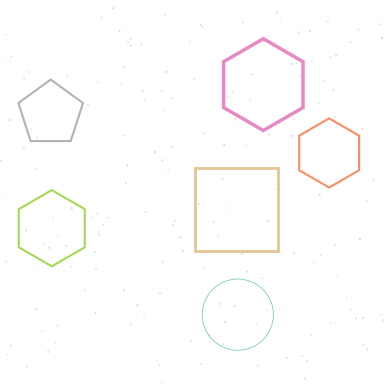[{"shape": "circle", "thickness": 0.5, "radius": 0.46, "center": [0.618, 0.183]}, {"shape": "hexagon", "thickness": 1.5, "radius": 0.45, "center": [0.855, 0.603]}, {"shape": "hexagon", "thickness": 2.5, "radius": 0.6, "center": [0.684, 0.78]}, {"shape": "hexagon", "thickness": 1.5, "radius": 0.49, "center": [0.134, 0.407]}, {"shape": "square", "thickness": 2, "radius": 0.54, "center": [0.614, 0.455]}, {"shape": "pentagon", "thickness": 1.5, "radius": 0.44, "center": [0.132, 0.705]}]